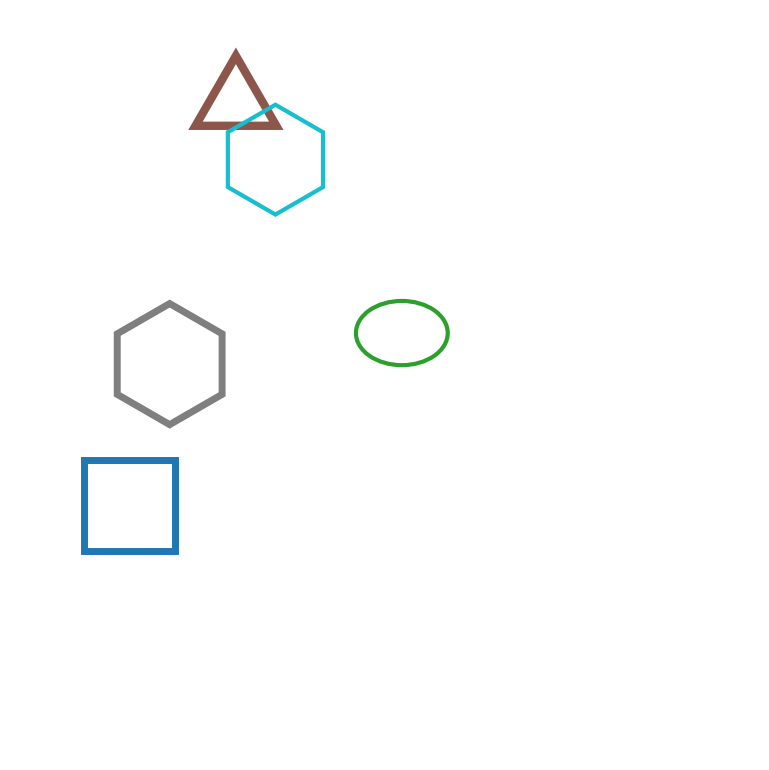[{"shape": "square", "thickness": 2.5, "radius": 0.3, "center": [0.168, 0.343]}, {"shape": "oval", "thickness": 1.5, "radius": 0.3, "center": [0.522, 0.567]}, {"shape": "triangle", "thickness": 3, "radius": 0.3, "center": [0.306, 0.867]}, {"shape": "hexagon", "thickness": 2.5, "radius": 0.39, "center": [0.22, 0.527]}, {"shape": "hexagon", "thickness": 1.5, "radius": 0.36, "center": [0.358, 0.793]}]